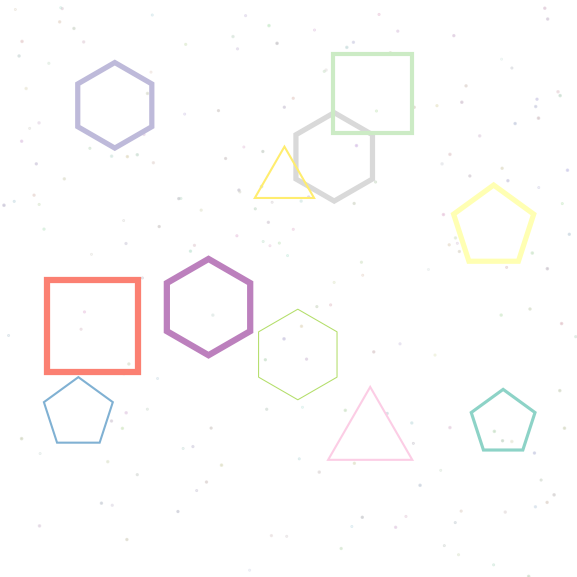[{"shape": "pentagon", "thickness": 1.5, "radius": 0.29, "center": [0.871, 0.267]}, {"shape": "pentagon", "thickness": 2.5, "radius": 0.36, "center": [0.855, 0.606]}, {"shape": "hexagon", "thickness": 2.5, "radius": 0.37, "center": [0.199, 0.817]}, {"shape": "square", "thickness": 3, "radius": 0.4, "center": [0.16, 0.434]}, {"shape": "pentagon", "thickness": 1, "radius": 0.31, "center": [0.136, 0.283]}, {"shape": "hexagon", "thickness": 0.5, "radius": 0.39, "center": [0.516, 0.385]}, {"shape": "triangle", "thickness": 1, "radius": 0.42, "center": [0.641, 0.245]}, {"shape": "hexagon", "thickness": 2.5, "radius": 0.38, "center": [0.579, 0.728]}, {"shape": "hexagon", "thickness": 3, "radius": 0.42, "center": [0.361, 0.467]}, {"shape": "square", "thickness": 2, "radius": 0.35, "center": [0.645, 0.837]}, {"shape": "triangle", "thickness": 1, "radius": 0.3, "center": [0.493, 0.686]}]